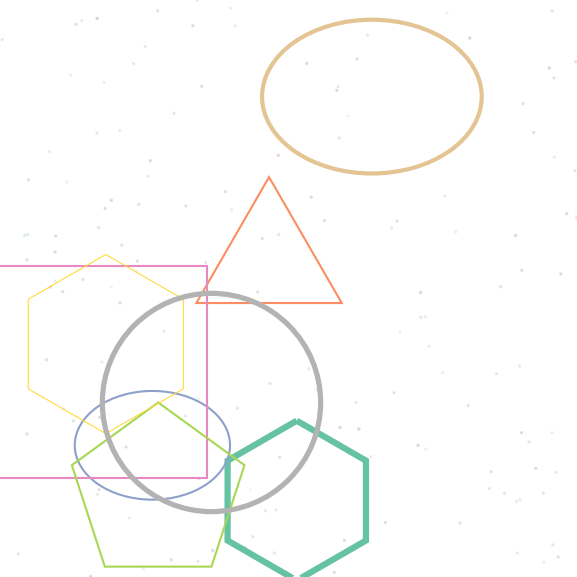[{"shape": "hexagon", "thickness": 3, "radius": 0.69, "center": [0.514, 0.132]}, {"shape": "triangle", "thickness": 1, "radius": 0.73, "center": [0.466, 0.547]}, {"shape": "oval", "thickness": 1, "radius": 0.67, "center": [0.264, 0.228]}, {"shape": "square", "thickness": 1, "radius": 0.92, "center": [0.173, 0.355]}, {"shape": "pentagon", "thickness": 1, "radius": 0.79, "center": [0.274, 0.145]}, {"shape": "hexagon", "thickness": 0.5, "radius": 0.78, "center": [0.183, 0.403]}, {"shape": "oval", "thickness": 2, "radius": 0.95, "center": [0.644, 0.832]}, {"shape": "circle", "thickness": 2.5, "radius": 0.95, "center": [0.366, 0.302]}]